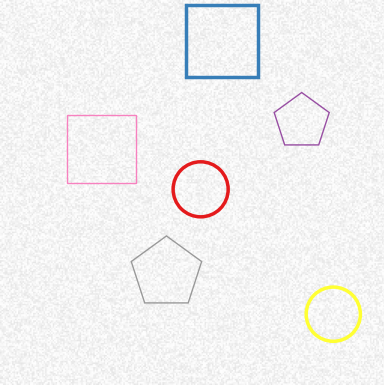[{"shape": "circle", "thickness": 2.5, "radius": 0.36, "center": [0.521, 0.508]}, {"shape": "square", "thickness": 2.5, "radius": 0.47, "center": [0.576, 0.893]}, {"shape": "pentagon", "thickness": 1, "radius": 0.38, "center": [0.784, 0.684]}, {"shape": "circle", "thickness": 2.5, "radius": 0.35, "center": [0.866, 0.184]}, {"shape": "square", "thickness": 1, "radius": 0.45, "center": [0.264, 0.613]}, {"shape": "pentagon", "thickness": 1, "radius": 0.48, "center": [0.432, 0.291]}]